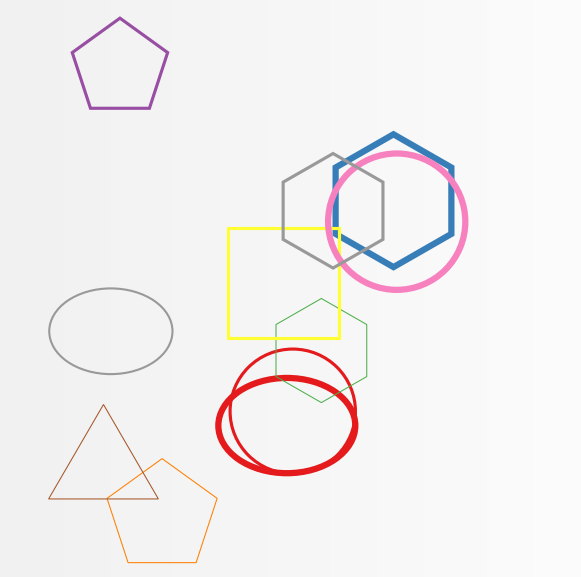[{"shape": "circle", "thickness": 1.5, "radius": 0.54, "center": [0.504, 0.287]}, {"shape": "oval", "thickness": 3, "radius": 0.59, "center": [0.493, 0.262]}, {"shape": "hexagon", "thickness": 3, "radius": 0.57, "center": [0.677, 0.652]}, {"shape": "hexagon", "thickness": 0.5, "radius": 0.45, "center": [0.553, 0.392]}, {"shape": "pentagon", "thickness": 1.5, "radius": 0.43, "center": [0.206, 0.881]}, {"shape": "pentagon", "thickness": 0.5, "radius": 0.5, "center": [0.279, 0.105]}, {"shape": "square", "thickness": 1.5, "radius": 0.48, "center": [0.487, 0.509]}, {"shape": "triangle", "thickness": 0.5, "radius": 0.55, "center": [0.178, 0.19]}, {"shape": "circle", "thickness": 3, "radius": 0.59, "center": [0.683, 0.615]}, {"shape": "hexagon", "thickness": 1.5, "radius": 0.5, "center": [0.573, 0.634]}, {"shape": "oval", "thickness": 1, "radius": 0.53, "center": [0.191, 0.426]}]